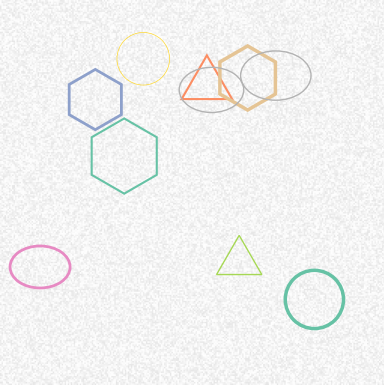[{"shape": "circle", "thickness": 2.5, "radius": 0.38, "center": [0.817, 0.222]}, {"shape": "hexagon", "thickness": 1.5, "radius": 0.49, "center": [0.323, 0.595]}, {"shape": "triangle", "thickness": 1.5, "radius": 0.38, "center": [0.537, 0.78]}, {"shape": "hexagon", "thickness": 2, "radius": 0.39, "center": [0.248, 0.741]}, {"shape": "oval", "thickness": 2, "radius": 0.39, "center": [0.104, 0.307]}, {"shape": "triangle", "thickness": 1, "radius": 0.34, "center": [0.621, 0.321]}, {"shape": "circle", "thickness": 0.5, "radius": 0.34, "center": [0.372, 0.847]}, {"shape": "hexagon", "thickness": 2.5, "radius": 0.42, "center": [0.643, 0.797]}, {"shape": "oval", "thickness": 1, "radius": 0.46, "center": [0.716, 0.804]}, {"shape": "oval", "thickness": 1, "radius": 0.42, "center": [0.549, 0.766]}]